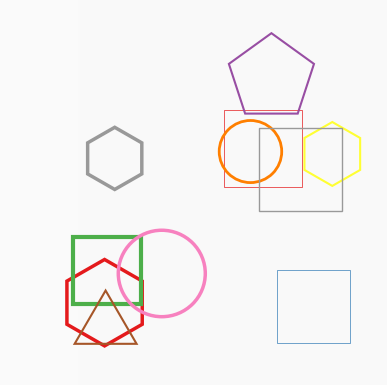[{"shape": "square", "thickness": 0.5, "radius": 0.5, "center": [0.679, 0.614]}, {"shape": "hexagon", "thickness": 2.5, "radius": 0.56, "center": [0.27, 0.214]}, {"shape": "square", "thickness": 0.5, "radius": 0.47, "center": [0.809, 0.205]}, {"shape": "square", "thickness": 3, "radius": 0.44, "center": [0.276, 0.297]}, {"shape": "pentagon", "thickness": 1.5, "radius": 0.58, "center": [0.7, 0.798]}, {"shape": "circle", "thickness": 2, "radius": 0.4, "center": [0.646, 0.606]}, {"shape": "hexagon", "thickness": 1.5, "radius": 0.41, "center": [0.858, 0.6]}, {"shape": "triangle", "thickness": 1.5, "radius": 0.46, "center": [0.273, 0.153]}, {"shape": "circle", "thickness": 2.5, "radius": 0.56, "center": [0.418, 0.29]}, {"shape": "square", "thickness": 1, "radius": 0.54, "center": [0.776, 0.559]}, {"shape": "hexagon", "thickness": 2.5, "radius": 0.4, "center": [0.296, 0.589]}]